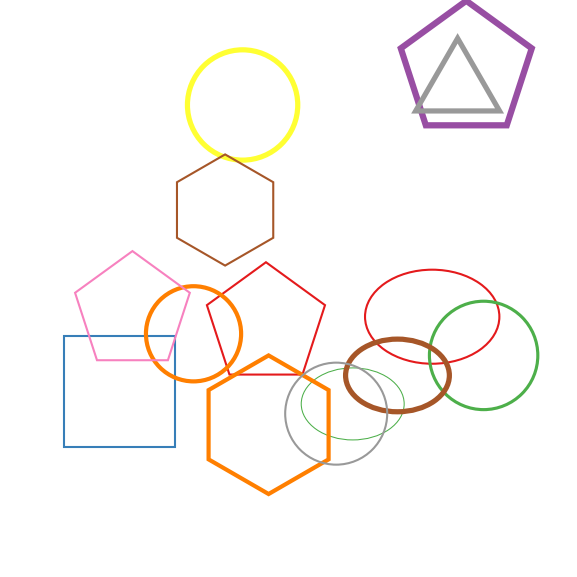[{"shape": "oval", "thickness": 1, "radius": 0.58, "center": [0.748, 0.451]}, {"shape": "pentagon", "thickness": 1, "radius": 0.54, "center": [0.461, 0.438]}, {"shape": "square", "thickness": 1, "radius": 0.48, "center": [0.207, 0.321]}, {"shape": "circle", "thickness": 1.5, "radius": 0.47, "center": [0.837, 0.384]}, {"shape": "oval", "thickness": 0.5, "radius": 0.45, "center": [0.611, 0.3]}, {"shape": "pentagon", "thickness": 3, "radius": 0.6, "center": [0.807, 0.879]}, {"shape": "hexagon", "thickness": 2, "radius": 0.6, "center": [0.465, 0.264]}, {"shape": "circle", "thickness": 2, "radius": 0.41, "center": [0.335, 0.421]}, {"shape": "circle", "thickness": 2.5, "radius": 0.48, "center": [0.42, 0.817]}, {"shape": "hexagon", "thickness": 1, "radius": 0.48, "center": [0.39, 0.636]}, {"shape": "oval", "thickness": 2.5, "radius": 0.45, "center": [0.688, 0.349]}, {"shape": "pentagon", "thickness": 1, "radius": 0.52, "center": [0.229, 0.46]}, {"shape": "circle", "thickness": 1, "radius": 0.44, "center": [0.582, 0.283]}, {"shape": "triangle", "thickness": 2.5, "radius": 0.42, "center": [0.792, 0.849]}]